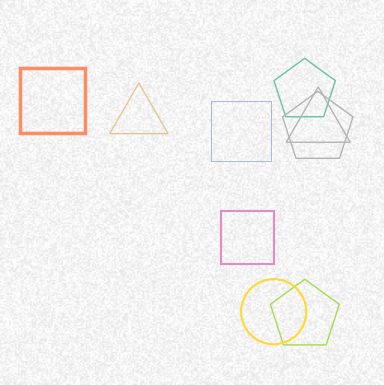[{"shape": "pentagon", "thickness": 1, "radius": 0.42, "center": [0.791, 0.765]}, {"shape": "square", "thickness": 2.5, "radius": 0.42, "center": [0.136, 0.738]}, {"shape": "square", "thickness": 0.5, "radius": 0.39, "center": [0.626, 0.659]}, {"shape": "square", "thickness": 1.5, "radius": 0.34, "center": [0.642, 0.383]}, {"shape": "pentagon", "thickness": 1, "radius": 0.47, "center": [0.792, 0.18]}, {"shape": "circle", "thickness": 1.5, "radius": 0.42, "center": [0.711, 0.19]}, {"shape": "triangle", "thickness": 1, "radius": 0.44, "center": [0.361, 0.697]}, {"shape": "triangle", "thickness": 1, "radius": 0.48, "center": [0.827, 0.679]}, {"shape": "pentagon", "thickness": 1, "radius": 0.48, "center": [0.825, 0.667]}]